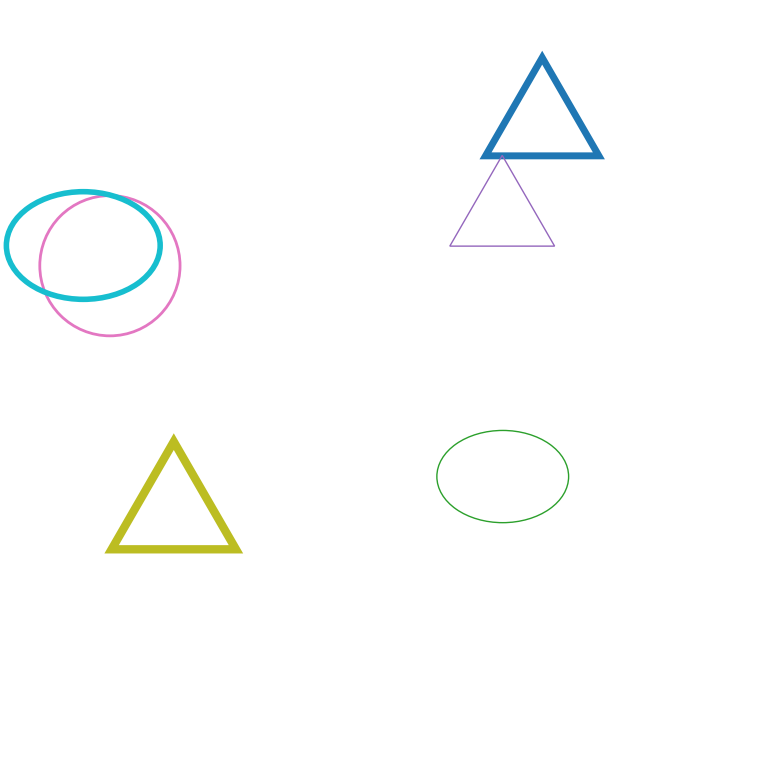[{"shape": "triangle", "thickness": 2.5, "radius": 0.42, "center": [0.704, 0.84]}, {"shape": "oval", "thickness": 0.5, "radius": 0.43, "center": [0.653, 0.381]}, {"shape": "triangle", "thickness": 0.5, "radius": 0.39, "center": [0.652, 0.72]}, {"shape": "circle", "thickness": 1, "radius": 0.46, "center": [0.143, 0.655]}, {"shape": "triangle", "thickness": 3, "radius": 0.47, "center": [0.226, 0.333]}, {"shape": "oval", "thickness": 2, "radius": 0.5, "center": [0.108, 0.681]}]